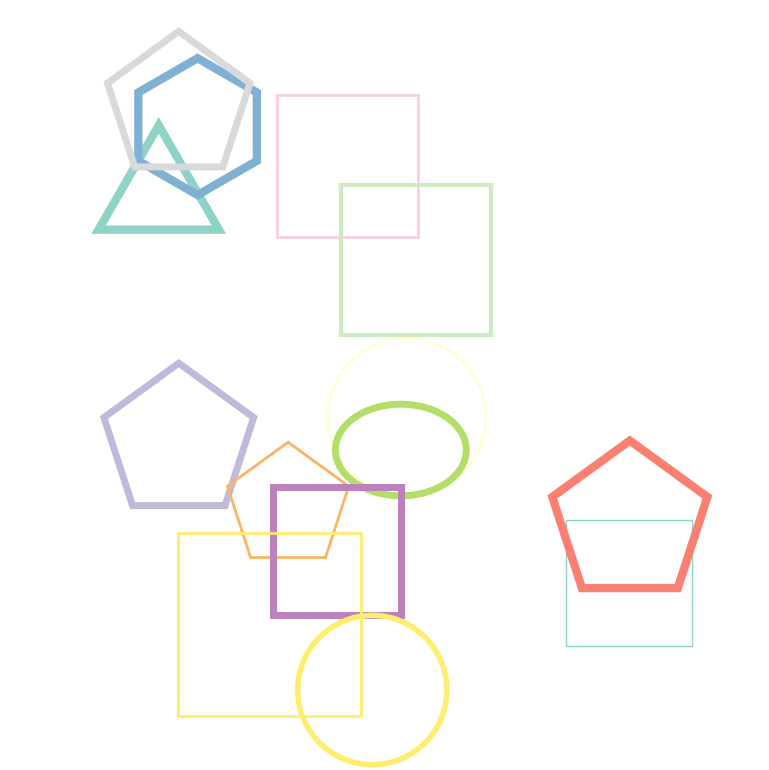[{"shape": "square", "thickness": 0.5, "radius": 0.41, "center": [0.817, 0.243]}, {"shape": "triangle", "thickness": 3, "radius": 0.45, "center": [0.206, 0.747]}, {"shape": "circle", "thickness": 0.5, "radius": 0.51, "center": [0.528, 0.458]}, {"shape": "pentagon", "thickness": 2.5, "radius": 0.51, "center": [0.232, 0.426]}, {"shape": "pentagon", "thickness": 3, "radius": 0.53, "center": [0.818, 0.322]}, {"shape": "hexagon", "thickness": 3, "radius": 0.44, "center": [0.257, 0.836]}, {"shape": "pentagon", "thickness": 1, "radius": 0.41, "center": [0.374, 0.343]}, {"shape": "oval", "thickness": 2.5, "radius": 0.42, "center": [0.521, 0.416]}, {"shape": "square", "thickness": 1, "radius": 0.46, "center": [0.451, 0.785]}, {"shape": "pentagon", "thickness": 2.5, "radius": 0.49, "center": [0.232, 0.862]}, {"shape": "square", "thickness": 2.5, "radius": 0.42, "center": [0.437, 0.285]}, {"shape": "square", "thickness": 1.5, "radius": 0.49, "center": [0.541, 0.663]}, {"shape": "circle", "thickness": 2, "radius": 0.48, "center": [0.483, 0.104]}, {"shape": "square", "thickness": 1, "radius": 0.59, "center": [0.351, 0.189]}]